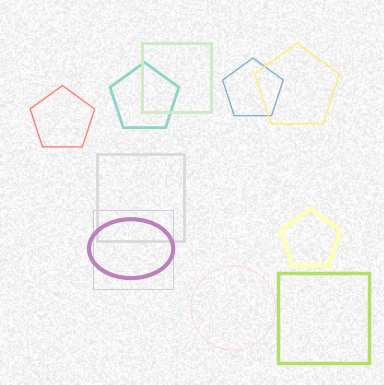[{"shape": "pentagon", "thickness": 2, "radius": 0.47, "center": [0.375, 0.744]}, {"shape": "pentagon", "thickness": 3, "radius": 0.41, "center": [0.807, 0.377]}, {"shape": "square", "thickness": 0.5, "radius": 0.51, "center": [0.345, 0.353]}, {"shape": "pentagon", "thickness": 1, "radius": 0.44, "center": [0.162, 0.69]}, {"shape": "pentagon", "thickness": 1, "radius": 0.41, "center": [0.657, 0.767]}, {"shape": "square", "thickness": 2.5, "radius": 0.59, "center": [0.84, 0.174]}, {"shape": "circle", "thickness": 0.5, "radius": 0.55, "center": [0.606, 0.2]}, {"shape": "square", "thickness": 2, "radius": 0.57, "center": [0.364, 0.488]}, {"shape": "oval", "thickness": 3, "radius": 0.55, "center": [0.341, 0.354]}, {"shape": "square", "thickness": 2, "radius": 0.45, "center": [0.459, 0.799]}, {"shape": "pentagon", "thickness": 1, "radius": 0.58, "center": [0.772, 0.772]}]